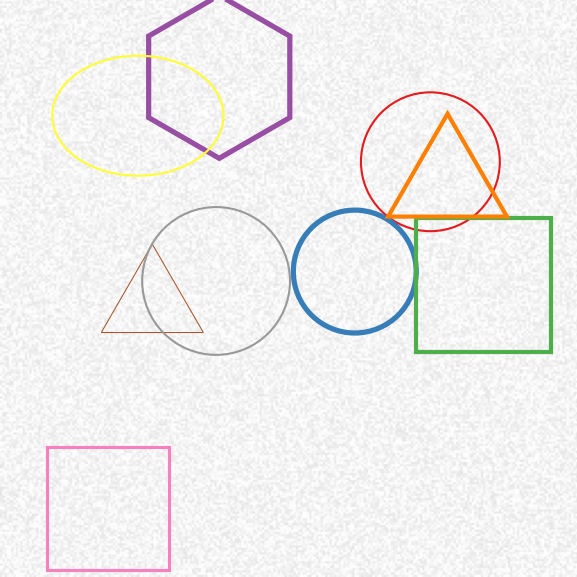[{"shape": "circle", "thickness": 1, "radius": 0.6, "center": [0.745, 0.719]}, {"shape": "circle", "thickness": 2.5, "radius": 0.53, "center": [0.614, 0.529]}, {"shape": "square", "thickness": 2, "radius": 0.58, "center": [0.837, 0.506]}, {"shape": "hexagon", "thickness": 2.5, "radius": 0.71, "center": [0.38, 0.866]}, {"shape": "triangle", "thickness": 2, "radius": 0.59, "center": [0.775, 0.683]}, {"shape": "oval", "thickness": 1, "radius": 0.74, "center": [0.239, 0.799]}, {"shape": "triangle", "thickness": 0.5, "radius": 0.51, "center": [0.264, 0.474]}, {"shape": "square", "thickness": 1.5, "radius": 0.53, "center": [0.187, 0.119]}, {"shape": "circle", "thickness": 1, "radius": 0.64, "center": [0.374, 0.513]}]